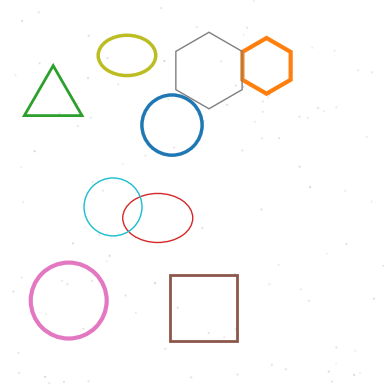[{"shape": "circle", "thickness": 2.5, "radius": 0.39, "center": [0.447, 0.675]}, {"shape": "hexagon", "thickness": 3, "radius": 0.36, "center": [0.692, 0.829]}, {"shape": "triangle", "thickness": 2, "radius": 0.43, "center": [0.138, 0.743]}, {"shape": "oval", "thickness": 1, "radius": 0.45, "center": [0.41, 0.434]}, {"shape": "square", "thickness": 2, "radius": 0.43, "center": [0.529, 0.2]}, {"shape": "circle", "thickness": 3, "radius": 0.49, "center": [0.178, 0.219]}, {"shape": "hexagon", "thickness": 1, "radius": 0.5, "center": [0.543, 0.817]}, {"shape": "oval", "thickness": 2.5, "radius": 0.37, "center": [0.33, 0.856]}, {"shape": "circle", "thickness": 1, "radius": 0.38, "center": [0.294, 0.462]}]